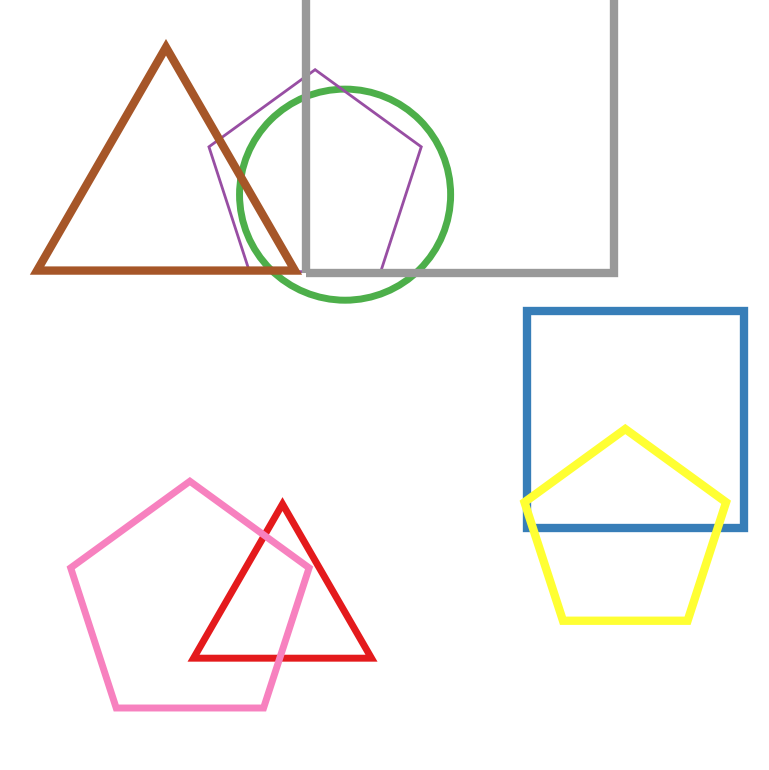[{"shape": "triangle", "thickness": 2.5, "radius": 0.67, "center": [0.367, 0.212]}, {"shape": "square", "thickness": 3, "radius": 0.7, "center": [0.825, 0.455]}, {"shape": "circle", "thickness": 2.5, "radius": 0.69, "center": [0.448, 0.747]}, {"shape": "pentagon", "thickness": 1, "radius": 0.72, "center": [0.409, 0.765]}, {"shape": "pentagon", "thickness": 3, "radius": 0.69, "center": [0.812, 0.305]}, {"shape": "triangle", "thickness": 3, "radius": 0.97, "center": [0.216, 0.745]}, {"shape": "pentagon", "thickness": 2.5, "radius": 0.81, "center": [0.247, 0.212]}, {"shape": "square", "thickness": 3, "radius": 1.0, "center": [0.598, 0.845]}]